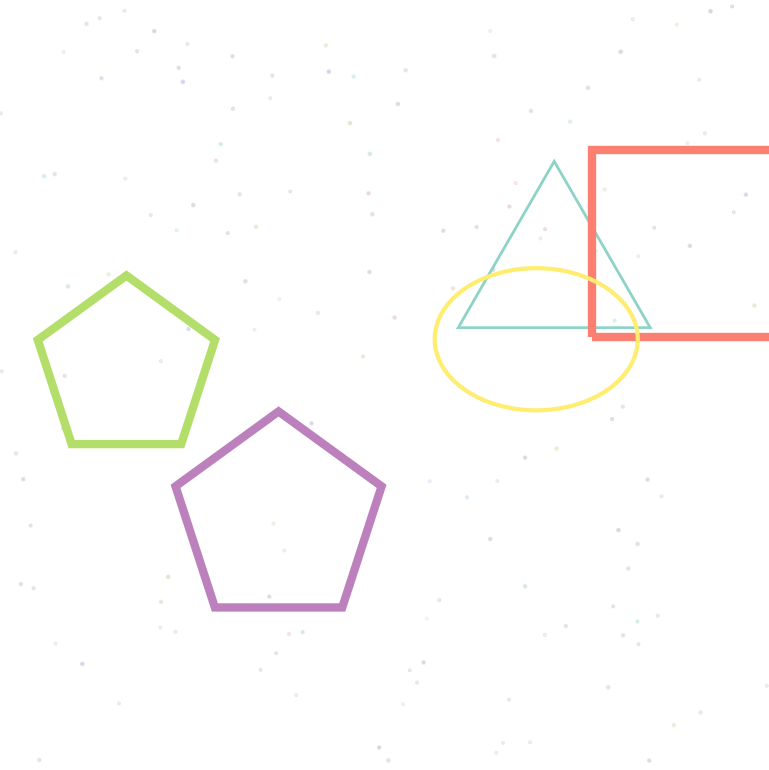[{"shape": "triangle", "thickness": 1, "radius": 0.72, "center": [0.72, 0.646]}, {"shape": "square", "thickness": 3, "radius": 0.61, "center": [0.891, 0.683]}, {"shape": "pentagon", "thickness": 3, "radius": 0.61, "center": [0.164, 0.521]}, {"shape": "pentagon", "thickness": 3, "radius": 0.7, "center": [0.362, 0.325]}, {"shape": "oval", "thickness": 1.5, "radius": 0.66, "center": [0.696, 0.559]}]